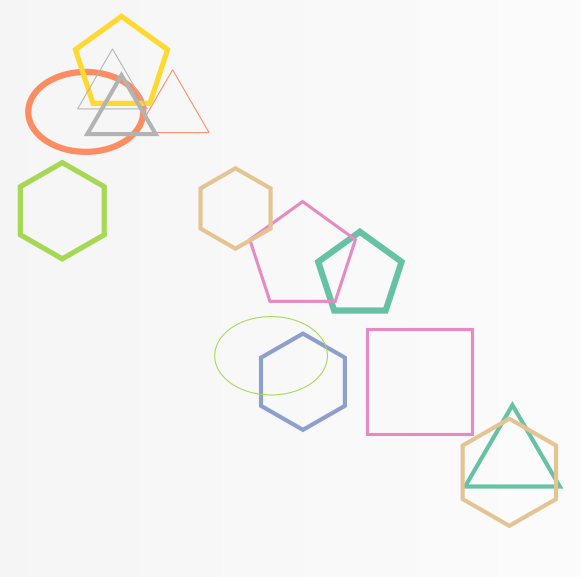[{"shape": "triangle", "thickness": 2, "radius": 0.47, "center": [0.882, 0.204]}, {"shape": "pentagon", "thickness": 3, "radius": 0.38, "center": [0.619, 0.522]}, {"shape": "triangle", "thickness": 0.5, "radius": 0.36, "center": [0.297, 0.806]}, {"shape": "oval", "thickness": 3, "radius": 0.49, "center": [0.147, 0.805]}, {"shape": "hexagon", "thickness": 2, "radius": 0.42, "center": [0.521, 0.338]}, {"shape": "pentagon", "thickness": 1.5, "radius": 0.48, "center": [0.521, 0.555]}, {"shape": "square", "thickness": 1.5, "radius": 0.45, "center": [0.722, 0.339]}, {"shape": "hexagon", "thickness": 2.5, "radius": 0.42, "center": [0.107, 0.634]}, {"shape": "oval", "thickness": 0.5, "radius": 0.48, "center": [0.466, 0.383]}, {"shape": "pentagon", "thickness": 2.5, "radius": 0.42, "center": [0.209, 0.888]}, {"shape": "hexagon", "thickness": 2, "radius": 0.46, "center": [0.876, 0.181]}, {"shape": "hexagon", "thickness": 2, "radius": 0.35, "center": [0.405, 0.638]}, {"shape": "triangle", "thickness": 0.5, "radius": 0.35, "center": [0.193, 0.845]}, {"shape": "triangle", "thickness": 2, "radius": 0.34, "center": [0.209, 0.801]}]